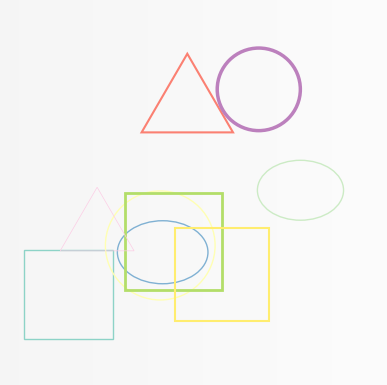[{"shape": "square", "thickness": 1, "radius": 0.57, "center": [0.177, 0.235]}, {"shape": "circle", "thickness": 1, "radius": 0.71, "center": [0.414, 0.362]}, {"shape": "triangle", "thickness": 1.5, "radius": 0.68, "center": [0.483, 0.724]}, {"shape": "oval", "thickness": 1, "radius": 0.58, "center": [0.42, 0.345]}, {"shape": "square", "thickness": 2, "radius": 0.63, "center": [0.448, 0.374]}, {"shape": "triangle", "thickness": 0.5, "radius": 0.55, "center": [0.251, 0.404]}, {"shape": "circle", "thickness": 2.5, "radius": 0.54, "center": [0.668, 0.768]}, {"shape": "oval", "thickness": 1, "radius": 0.56, "center": [0.775, 0.506]}, {"shape": "square", "thickness": 1.5, "radius": 0.61, "center": [0.572, 0.287]}]